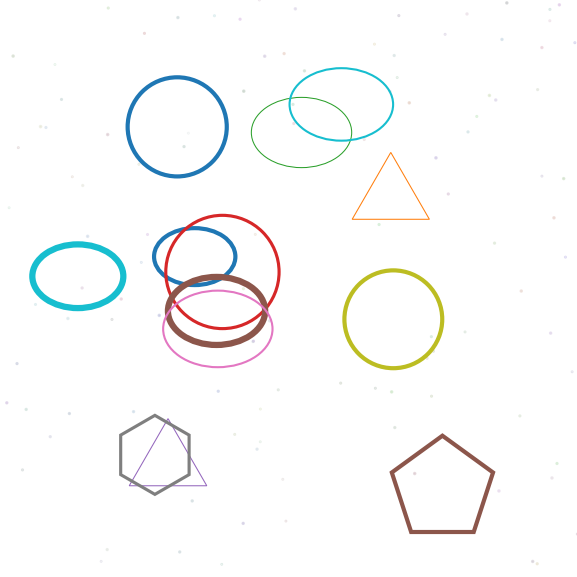[{"shape": "oval", "thickness": 2, "radius": 0.35, "center": [0.337, 0.555]}, {"shape": "circle", "thickness": 2, "radius": 0.43, "center": [0.307, 0.779]}, {"shape": "triangle", "thickness": 0.5, "radius": 0.39, "center": [0.677, 0.658]}, {"shape": "oval", "thickness": 0.5, "radius": 0.43, "center": [0.522, 0.77]}, {"shape": "circle", "thickness": 1.5, "radius": 0.49, "center": [0.385, 0.528]}, {"shape": "triangle", "thickness": 0.5, "radius": 0.39, "center": [0.291, 0.197]}, {"shape": "oval", "thickness": 3, "radius": 0.42, "center": [0.375, 0.461]}, {"shape": "pentagon", "thickness": 2, "radius": 0.46, "center": [0.766, 0.152]}, {"shape": "oval", "thickness": 1, "radius": 0.47, "center": [0.377, 0.43]}, {"shape": "hexagon", "thickness": 1.5, "radius": 0.34, "center": [0.268, 0.211]}, {"shape": "circle", "thickness": 2, "radius": 0.42, "center": [0.681, 0.446]}, {"shape": "oval", "thickness": 3, "radius": 0.39, "center": [0.135, 0.521]}, {"shape": "oval", "thickness": 1, "radius": 0.45, "center": [0.591, 0.818]}]